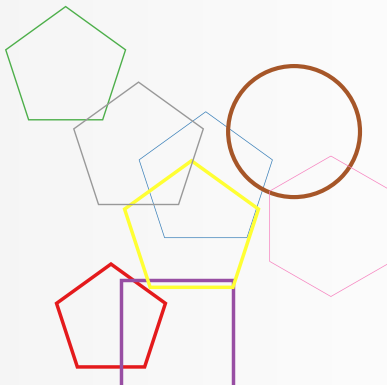[{"shape": "pentagon", "thickness": 2.5, "radius": 0.74, "center": [0.286, 0.166]}, {"shape": "pentagon", "thickness": 0.5, "radius": 0.9, "center": [0.531, 0.529]}, {"shape": "pentagon", "thickness": 1, "radius": 0.81, "center": [0.169, 0.82]}, {"shape": "square", "thickness": 2.5, "radius": 0.72, "center": [0.456, 0.128]}, {"shape": "pentagon", "thickness": 2.5, "radius": 0.91, "center": [0.494, 0.401]}, {"shape": "circle", "thickness": 3, "radius": 0.85, "center": [0.759, 0.658]}, {"shape": "hexagon", "thickness": 0.5, "radius": 0.91, "center": [0.854, 0.412]}, {"shape": "pentagon", "thickness": 1, "radius": 0.88, "center": [0.358, 0.611]}]